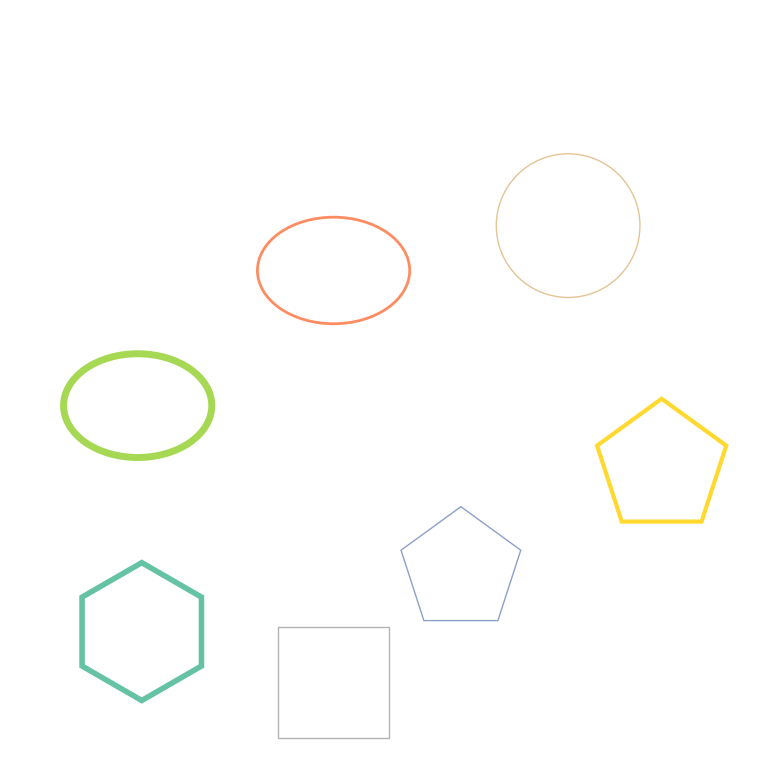[{"shape": "hexagon", "thickness": 2, "radius": 0.45, "center": [0.184, 0.18]}, {"shape": "oval", "thickness": 1, "radius": 0.49, "center": [0.433, 0.649]}, {"shape": "pentagon", "thickness": 0.5, "radius": 0.41, "center": [0.599, 0.26]}, {"shape": "oval", "thickness": 2.5, "radius": 0.48, "center": [0.179, 0.473]}, {"shape": "pentagon", "thickness": 1.5, "radius": 0.44, "center": [0.859, 0.394]}, {"shape": "circle", "thickness": 0.5, "radius": 0.47, "center": [0.738, 0.707]}, {"shape": "square", "thickness": 0.5, "radius": 0.36, "center": [0.433, 0.114]}]